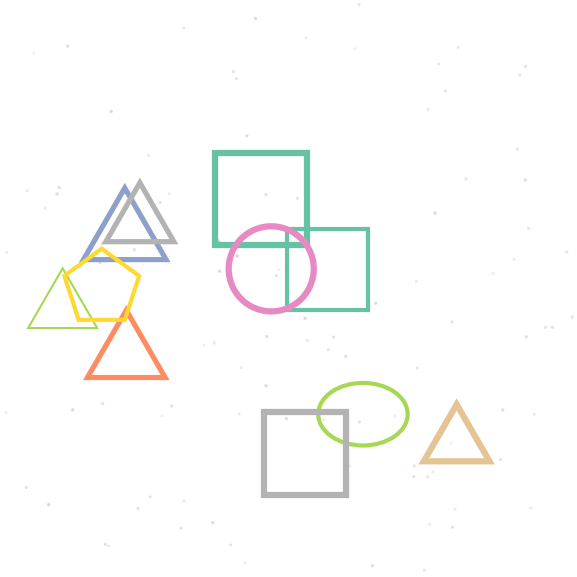[{"shape": "square", "thickness": 3, "radius": 0.4, "center": [0.451, 0.654]}, {"shape": "square", "thickness": 2, "radius": 0.35, "center": [0.567, 0.533]}, {"shape": "triangle", "thickness": 2.5, "radius": 0.39, "center": [0.219, 0.384]}, {"shape": "triangle", "thickness": 2.5, "radius": 0.41, "center": [0.216, 0.591]}, {"shape": "circle", "thickness": 3, "radius": 0.37, "center": [0.47, 0.534]}, {"shape": "oval", "thickness": 2, "radius": 0.39, "center": [0.628, 0.282]}, {"shape": "triangle", "thickness": 1, "radius": 0.35, "center": [0.108, 0.466]}, {"shape": "pentagon", "thickness": 2, "radius": 0.34, "center": [0.176, 0.5]}, {"shape": "triangle", "thickness": 3, "radius": 0.33, "center": [0.791, 0.233]}, {"shape": "square", "thickness": 3, "radius": 0.36, "center": [0.528, 0.214]}, {"shape": "triangle", "thickness": 2.5, "radius": 0.34, "center": [0.242, 0.615]}]